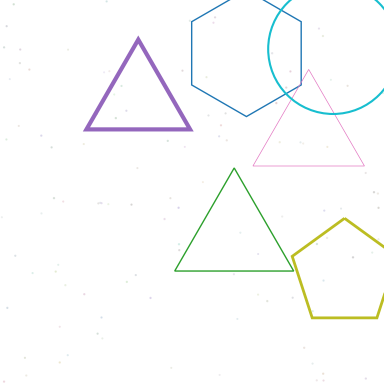[{"shape": "hexagon", "thickness": 1, "radius": 0.82, "center": [0.64, 0.861]}, {"shape": "triangle", "thickness": 1, "radius": 0.89, "center": [0.608, 0.385]}, {"shape": "triangle", "thickness": 3, "radius": 0.78, "center": [0.359, 0.742]}, {"shape": "triangle", "thickness": 0.5, "radius": 0.84, "center": [0.802, 0.652]}, {"shape": "pentagon", "thickness": 2, "radius": 0.71, "center": [0.895, 0.29]}, {"shape": "circle", "thickness": 1.5, "radius": 0.84, "center": [0.865, 0.873]}]